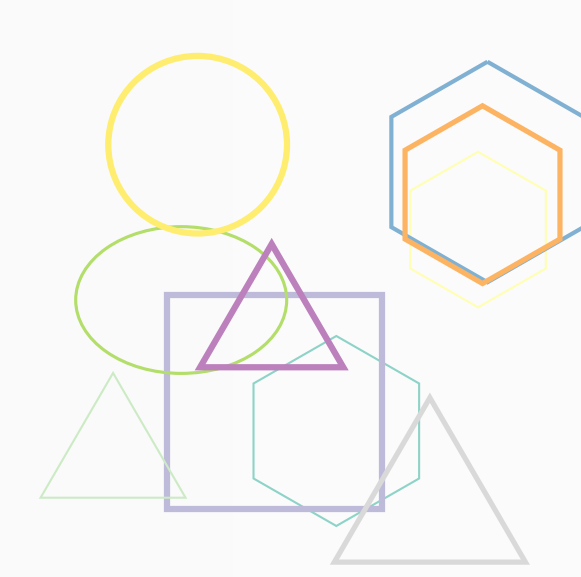[{"shape": "hexagon", "thickness": 1, "radius": 0.82, "center": [0.579, 0.253]}, {"shape": "hexagon", "thickness": 1, "radius": 0.67, "center": [0.822, 0.602]}, {"shape": "square", "thickness": 3, "radius": 0.93, "center": [0.473, 0.303]}, {"shape": "hexagon", "thickness": 2, "radius": 0.95, "center": [0.839, 0.701]}, {"shape": "hexagon", "thickness": 2.5, "radius": 0.77, "center": [0.83, 0.662]}, {"shape": "oval", "thickness": 1.5, "radius": 0.91, "center": [0.312, 0.48]}, {"shape": "triangle", "thickness": 2.5, "radius": 0.95, "center": [0.74, 0.121]}, {"shape": "triangle", "thickness": 3, "radius": 0.71, "center": [0.467, 0.434]}, {"shape": "triangle", "thickness": 1, "radius": 0.72, "center": [0.195, 0.209]}, {"shape": "circle", "thickness": 3, "radius": 0.77, "center": [0.34, 0.749]}]